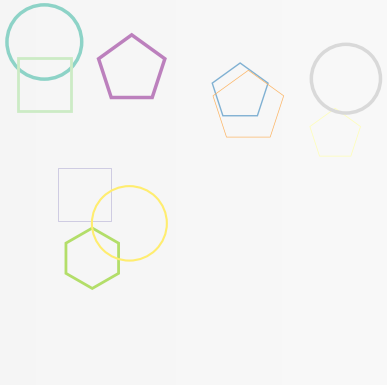[{"shape": "circle", "thickness": 2.5, "radius": 0.48, "center": [0.114, 0.891]}, {"shape": "pentagon", "thickness": 0.5, "radius": 0.34, "center": [0.865, 0.65]}, {"shape": "square", "thickness": 0.5, "radius": 0.35, "center": [0.218, 0.495]}, {"shape": "pentagon", "thickness": 1, "radius": 0.38, "center": [0.62, 0.761]}, {"shape": "pentagon", "thickness": 0.5, "radius": 0.48, "center": [0.641, 0.721]}, {"shape": "hexagon", "thickness": 2, "radius": 0.39, "center": [0.238, 0.329]}, {"shape": "circle", "thickness": 2.5, "radius": 0.45, "center": [0.893, 0.796]}, {"shape": "pentagon", "thickness": 2.5, "radius": 0.45, "center": [0.34, 0.82]}, {"shape": "square", "thickness": 2, "radius": 0.34, "center": [0.114, 0.781]}, {"shape": "circle", "thickness": 1.5, "radius": 0.48, "center": [0.334, 0.42]}]